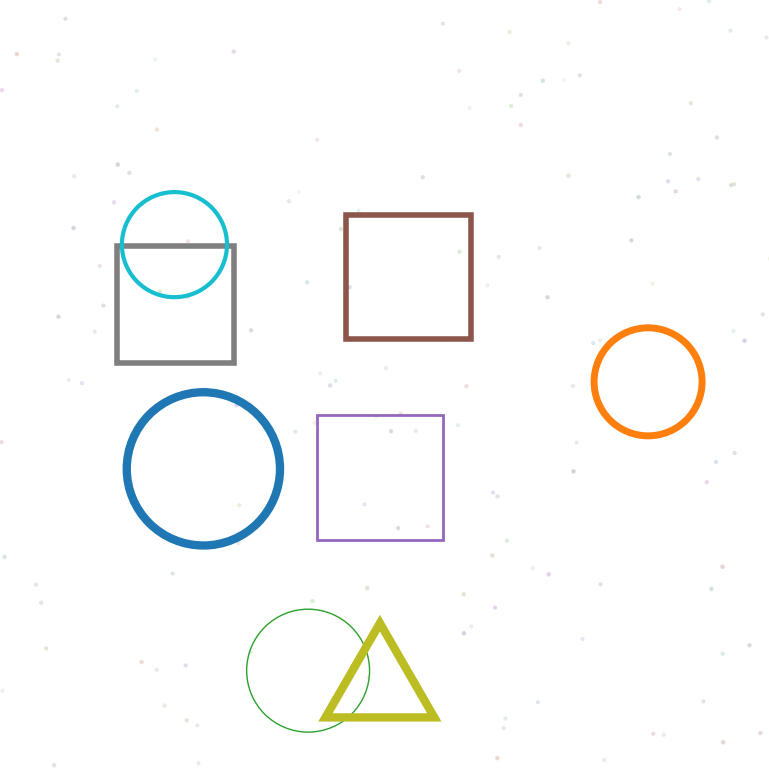[{"shape": "circle", "thickness": 3, "radius": 0.5, "center": [0.264, 0.391]}, {"shape": "circle", "thickness": 2.5, "radius": 0.35, "center": [0.842, 0.504]}, {"shape": "circle", "thickness": 0.5, "radius": 0.4, "center": [0.4, 0.129]}, {"shape": "square", "thickness": 1, "radius": 0.41, "center": [0.494, 0.38]}, {"shape": "square", "thickness": 2, "radius": 0.4, "center": [0.531, 0.64]}, {"shape": "square", "thickness": 2, "radius": 0.38, "center": [0.228, 0.604]}, {"shape": "triangle", "thickness": 3, "radius": 0.41, "center": [0.493, 0.109]}, {"shape": "circle", "thickness": 1.5, "radius": 0.34, "center": [0.227, 0.682]}]